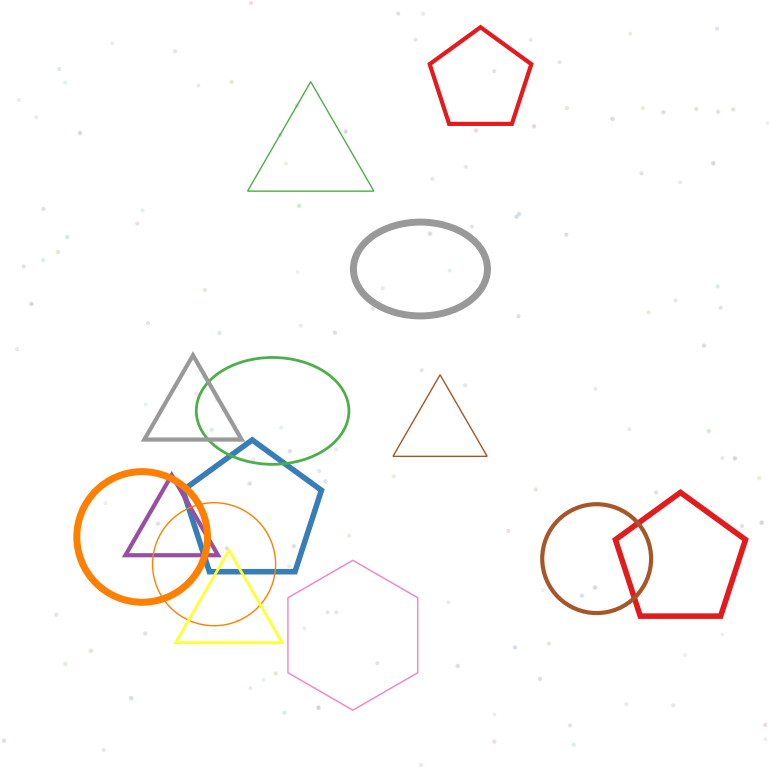[{"shape": "pentagon", "thickness": 1.5, "radius": 0.35, "center": [0.624, 0.895]}, {"shape": "pentagon", "thickness": 2, "radius": 0.44, "center": [0.884, 0.272]}, {"shape": "pentagon", "thickness": 2, "radius": 0.47, "center": [0.328, 0.334]}, {"shape": "oval", "thickness": 1, "radius": 0.5, "center": [0.354, 0.466]}, {"shape": "triangle", "thickness": 0.5, "radius": 0.47, "center": [0.404, 0.799]}, {"shape": "triangle", "thickness": 1.5, "radius": 0.35, "center": [0.223, 0.314]}, {"shape": "circle", "thickness": 0.5, "radius": 0.4, "center": [0.278, 0.267]}, {"shape": "circle", "thickness": 2.5, "radius": 0.42, "center": [0.185, 0.303]}, {"shape": "triangle", "thickness": 1, "radius": 0.4, "center": [0.297, 0.205]}, {"shape": "triangle", "thickness": 0.5, "radius": 0.35, "center": [0.572, 0.443]}, {"shape": "circle", "thickness": 1.5, "radius": 0.35, "center": [0.775, 0.274]}, {"shape": "hexagon", "thickness": 0.5, "radius": 0.49, "center": [0.458, 0.175]}, {"shape": "oval", "thickness": 2.5, "radius": 0.44, "center": [0.546, 0.651]}, {"shape": "triangle", "thickness": 1.5, "radius": 0.36, "center": [0.251, 0.466]}]